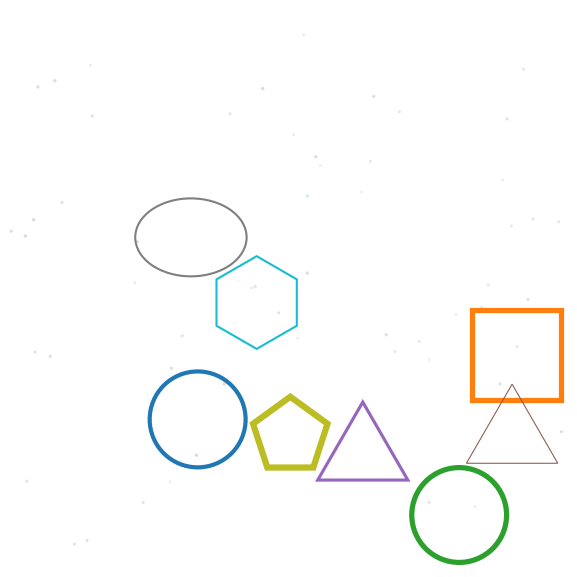[{"shape": "circle", "thickness": 2, "radius": 0.42, "center": [0.342, 0.273]}, {"shape": "square", "thickness": 2.5, "radius": 0.39, "center": [0.894, 0.384]}, {"shape": "circle", "thickness": 2.5, "radius": 0.41, "center": [0.795, 0.107]}, {"shape": "triangle", "thickness": 1.5, "radius": 0.45, "center": [0.628, 0.213]}, {"shape": "triangle", "thickness": 0.5, "radius": 0.46, "center": [0.887, 0.243]}, {"shape": "oval", "thickness": 1, "radius": 0.48, "center": [0.331, 0.588]}, {"shape": "pentagon", "thickness": 3, "radius": 0.34, "center": [0.503, 0.244]}, {"shape": "hexagon", "thickness": 1, "radius": 0.4, "center": [0.444, 0.475]}]